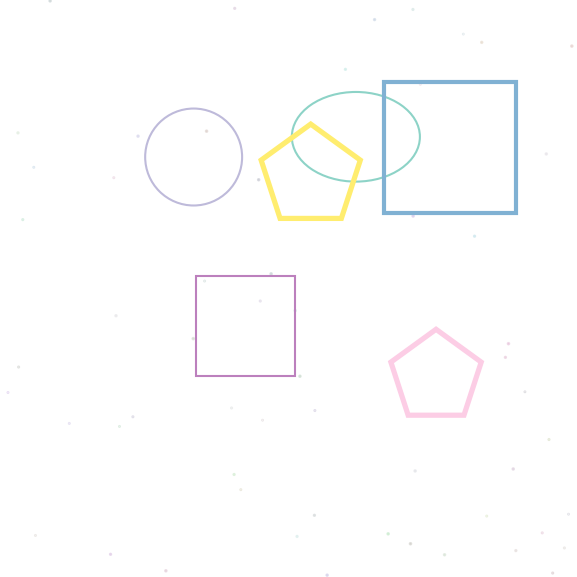[{"shape": "oval", "thickness": 1, "radius": 0.55, "center": [0.616, 0.762]}, {"shape": "circle", "thickness": 1, "radius": 0.42, "center": [0.335, 0.727]}, {"shape": "square", "thickness": 2, "radius": 0.57, "center": [0.779, 0.744]}, {"shape": "pentagon", "thickness": 2.5, "radius": 0.41, "center": [0.755, 0.347]}, {"shape": "square", "thickness": 1, "radius": 0.43, "center": [0.425, 0.435]}, {"shape": "pentagon", "thickness": 2.5, "radius": 0.45, "center": [0.538, 0.694]}]